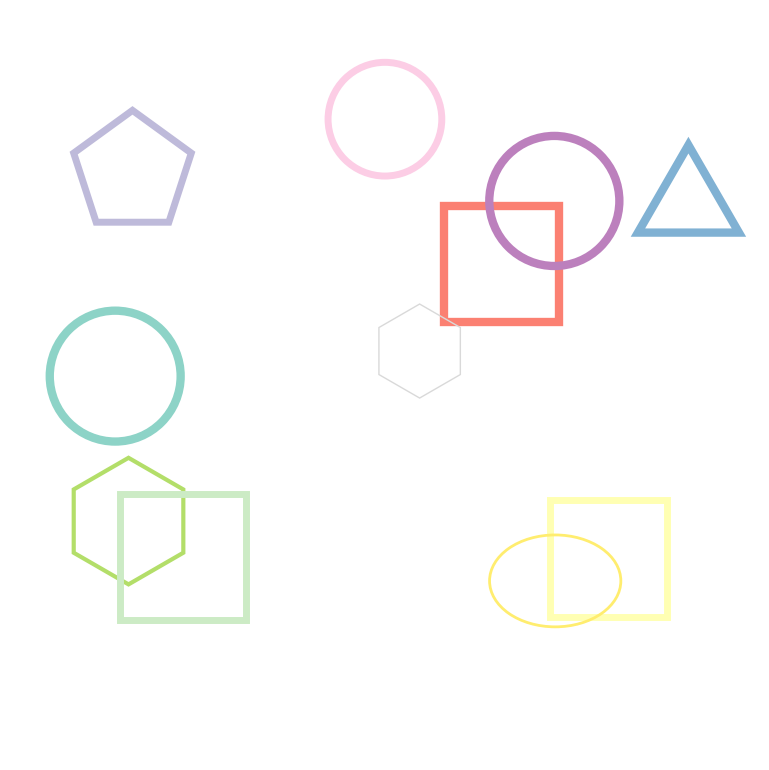[{"shape": "circle", "thickness": 3, "radius": 0.42, "center": [0.15, 0.512]}, {"shape": "square", "thickness": 2.5, "radius": 0.38, "center": [0.791, 0.274]}, {"shape": "pentagon", "thickness": 2.5, "radius": 0.4, "center": [0.172, 0.776]}, {"shape": "square", "thickness": 3, "radius": 0.38, "center": [0.651, 0.657]}, {"shape": "triangle", "thickness": 3, "radius": 0.38, "center": [0.894, 0.736]}, {"shape": "hexagon", "thickness": 1.5, "radius": 0.41, "center": [0.167, 0.323]}, {"shape": "circle", "thickness": 2.5, "radius": 0.37, "center": [0.5, 0.845]}, {"shape": "hexagon", "thickness": 0.5, "radius": 0.31, "center": [0.545, 0.544]}, {"shape": "circle", "thickness": 3, "radius": 0.42, "center": [0.72, 0.739]}, {"shape": "square", "thickness": 2.5, "radius": 0.41, "center": [0.238, 0.277]}, {"shape": "oval", "thickness": 1, "radius": 0.43, "center": [0.721, 0.246]}]